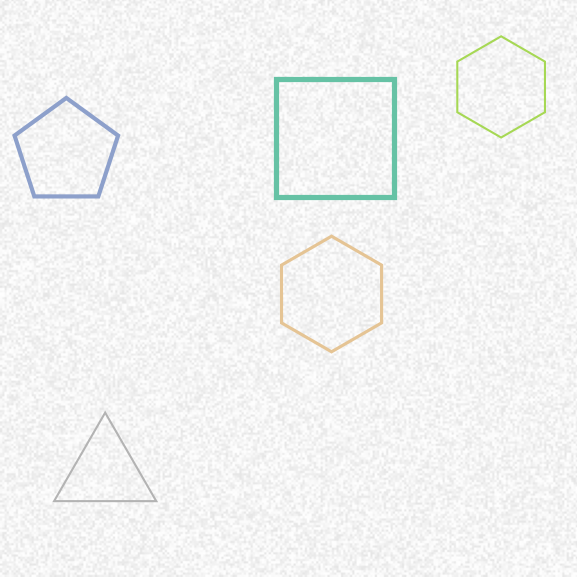[{"shape": "square", "thickness": 2.5, "radius": 0.51, "center": [0.58, 0.761]}, {"shape": "pentagon", "thickness": 2, "radius": 0.47, "center": [0.115, 0.735]}, {"shape": "hexagon", "thickness": 1, "radius": 0.44, "center": [0.868, 0.849]}, {"shape": "hexagon", "thickness": 1.5, "radius": 0.5, "center": [0.574, 0.49]}, {"shape": "triangle", "thickness": 1, "radius": 0.51, "center": [0.182, 0.182]}]